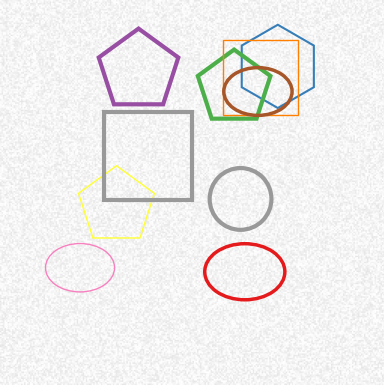[{"shape": "oval", "thickness": 2.5, "radius": 0.52, "center": [0.636, 0.294]}, {"shape": "hexagon", "thickness": 1.5, "radius": 0.54, "center": [0.722, 0.828]}, {"shape": "pentagon", "thickness": 3, "radius": 0.5, "center": [0.608, 0.772]}, {"shape": "pentagon", "thickness": 3, "radius": 0.54, "center": [0.36, 0.817]}, {"shape": "square", "thickness": 1, "radius": 0.49, "center": [0.678, 0.799]}, {"shape": "pentagon", "thickness": 1, "radius": 0.52, "center": [0.302, 0.466]}, {"shape": "oval", "thickness": 2.5, "radius": 0.44, "center": [0.67, 0.762]}, {"shape": "oval", "thickness": 1, "radius": 0.45, "center": [0.208, 0.305]}, {"shape": "circle", "thickness": 3, "radius": 0.4, "center": [0.625, 0.483]}, {"shape": "square", "thickness": 3, "radius": 0.57, "center": [0.384, 0.596]}]